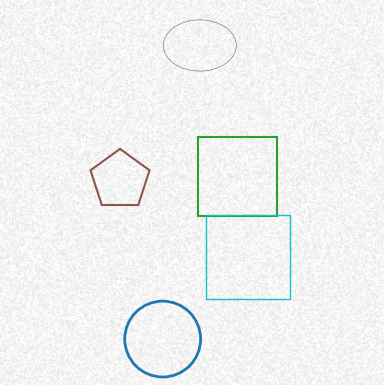[{"shape": "circle", "thickness": 2, "radius": 0.49, "center": [0.423, 0.119]}, {"shape": "square", "thickness": 1.5, "radius": 0.51, "center": [0.618, 0.541]}, {"shape": "pentagon", "thickness": 1.5, "radius": 0.4, "center": [0.312, 0.533]}, {"shape": "oval", "thickness": 0.5, "radius": 0.47, "center": [0.519, 0.882]}, {"shape": "square", "thickness": 1, "radius": 0.55, "center": [0.644, 0.332]}]